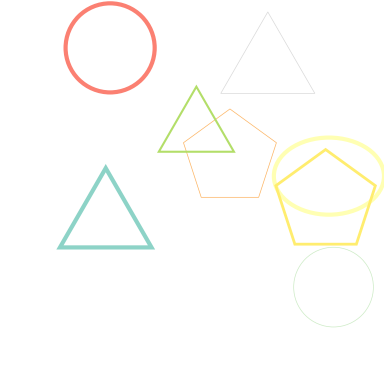[{"shape": "triangle", "thickness": 3, "radius": 0.69, "center": [0.275, 0.426]}, {"shape": "oval", "thickness": 3, "radius": 0.72, "center": [0.854, 0.543]}, {"shape": "circle", "thickness": 3, "radius": 0.58, "center": [0.286, 0.876]}, {"shape": "pentagon", "thickness": 0.5, "radius": 0.63, "center": [0.597, 0.59]}, {"shape": "triangle", "thickness": 1.5, "radius": 0.56, "center": [0.51, 0.662]}, {"shape": "triangle", "thickness": 0.5, "radius": 0.71, "center": [0.696, 0.828]}, {"shape": "circle", "thickness": 0.5, "radius": 0.52, "center": [0.866, 0.254]}, {"shape": "pentagon", "thickness": 2, "radius": 0.68, "center": [0.846, 0.476]}]